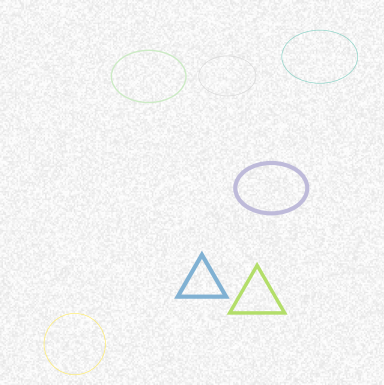[{"shape": "oval", "thickness": 0.5, "radius": 0.49, "center": [0.831, 0.853]}, {"shape": "oval", "thickness": 3, "radius": 0.47, "center": [0.705, 0.511]}, {"shape": "triangle", "thickness": 3, "radius": 0.36, "center": [0.524, 0.266]}, {"shape": "triangle", "thickness": 2.5, "radius": 0.41, "center": [0.668, 0.228]}, {"shape": "oval", "thickness": 0.5, "radius": 0.37, "center": [0.591, 0.803]}, {"shape": "oval", "thickness": 1, "radius": 0.48, "center": [0.386, 0.801]}, {"shape": "circle", "thickness": 0.5, "radius": 0.4, "center": [0.194, 0.106]}]